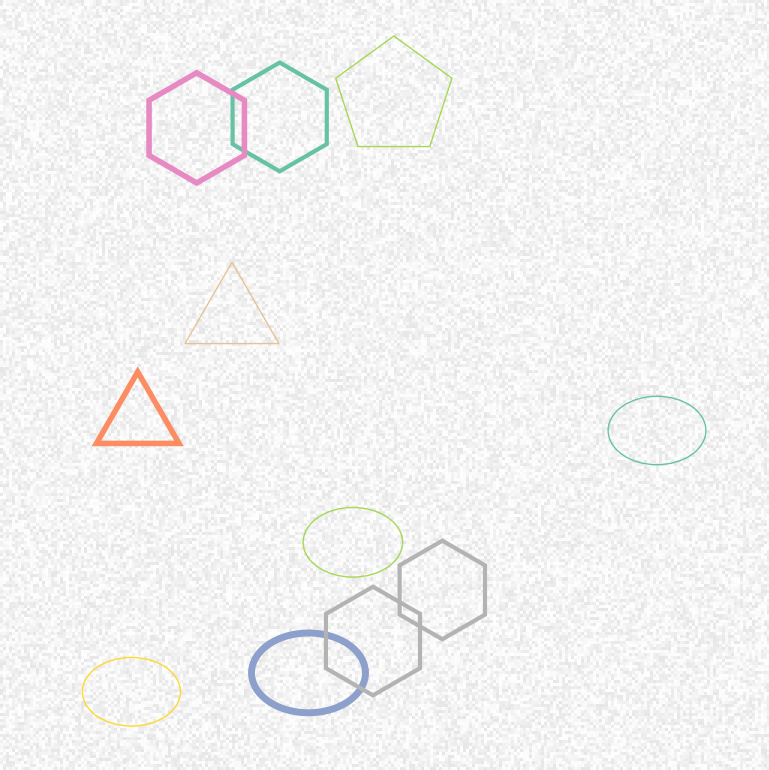[{"shape": "oval", "thickness": 0.5, "radius": 0.32, "center": [0.853, 0.441]}, {"shape": "hexagon", "thickness": 1.5, "radius": 0.35, "center": [0.363, 0.848]}, {"shape": "triangle", "thickness": 2, "radius": 0.31, "center": [0.179, 0.455]}, {"shape": "oval", "thickness": 2.5, "radius": 0.37, "center": [0.401, 0.126]}, {"shape": "hexagon", "thickness": 2, "radius": 0.36, "center": [0.255, 0.834]}, {"shape": "oval", "thickness": 0.5, "radius": 0.32, "center": [0.458, 0.296]}, {"shape": "pentagon", "thickness": 0.5, "radius": 0.4, "center": [0.511, 0.874]}, {"shape": "oval", "thickness": 0.5, "radius": 0.32, "center": [0.171, 0.102]}, {"shape": "triangle", "thickness": 0.5, "radius": 0.35, "center": [0.301, 0.589]}, {"shape": "hexagon", "thickness": 1.5, "radius": 0.35, "center": [0.484, 0.167]}, {"shape": "hexagon", "thickness": 1.5, "radius": 0.32, "center": [0.574, 0.234]}]